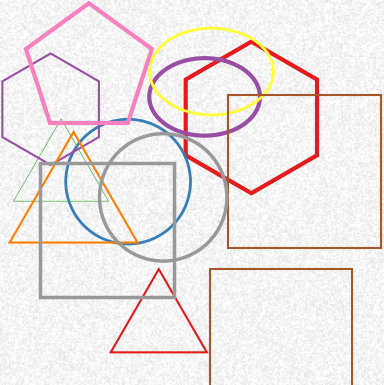[{"shape": "hexagon", "thickness": 3, "radius": 0.98, "center": [0.653, 0.695]}, {"shape": "triangle", "thickness": 1.5, "radius": 0.72, "center": [0.412, 0.157]}, {"shape": "circle", "thickness": 2, "radius": 0.81, "center": [0.333, 0.528]}, {"shape": "triangle", "thickness": 0.5, "radius": 0.71, "center": [0.159, 0.549]}, {"shape": "oval", "thickness": 3, "radius": 0.72, "center": [0.531, 0.748]}, {"shape": "hexagon", "thickness": 1.5, "radius": 0.72, "center": [0.132, 0.716]}, {"shape": "triangle", "thickness": 1.5, "radius": 0.96, "center": [0.191, 0.466]}, {"shape": "oval", "thickness": 2, "radius": 0.8, "center": [0.549, 0.814]}, {"shape": "square", "thickness": 1.5, "radius": 0.93, "center": [0.73, 0.116]}, {"shape": "square", "thickness": 1.5, "radius": 1.0, "center": [0.791, 0.554]}, {"shape": "pentagon", "thickness": 3, "radius": 0.86, "center": [0.231, 0.82]}, {"shape": "circle", "thickness": 2.5, "radius": 0.83, "center": [0.424, 0.487]}, {"shape": "square", "thickness": 2.5, "radius": 0.87, "center": [0.278, 0.403]}]